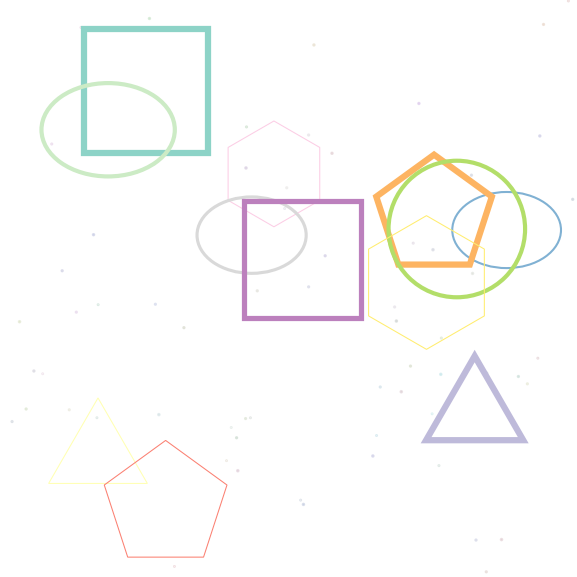[{"shape": "square", "thickness": 3, "radius": 0.54, "center": [0.253, 0.841]}, {"shape": "triangle", "thickness": 0.5, "radius": 0.49, "center": [0.17, 0.211]}, {"shape": "triangle", "thickness": 3, "radius": 0.49, "center": [0.822, 0.285]}, {"shape": "pentagon", "thickness": 0.5, "radius": 0.56, "center": [0.287, 0.125]}, {"shape": "oval", "thickness": 1, "radius": 0.47, "center": [0.877, 0.601]}, {"shape": "pentagon", "thickness": 3, "radius": 0.53, "center": [0.752, 0.626]}, {"shape": "circle", "thickness": 2, "radius": 0.59, "center": [0.791, 0.603]}, {"shape": "hexagon", "thickness": 0.5, "radius": 0.46, "center": [0.474, 0.698]}, {"shape": "oval", "thickness": 1.5, "radius": 0.47, "center": [0.436, 0.592]}, {"shape": "square", "thickness": 2.5, "radius": 0.51, "center": [0.524, 0.55]}, {"shape": "oval", "thickness": 2, "radius": 0.58, "center": [0.187, 0.774]}, {"shape": "hexagon", "thickness": 0.5, "radius": 0.58, "center": [0.738, 0.51]}]